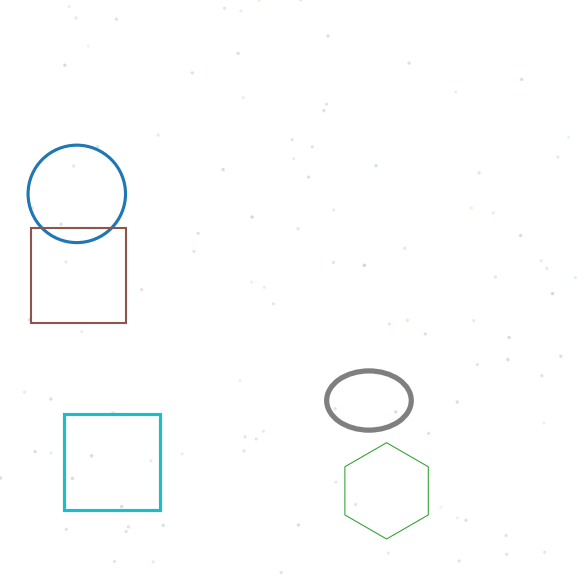[{"shape": "circle", "thickness": 1.5, "radius": 0.42, "center": [0.133, 0.663]}, {"shape": "hexagon", "thickness": 0.5, "radius": 0.42, "center": [0.669, 0.149]}, {"shape": "square", "thickness": 1, "radius": 0.41, "center": [0.136, 0.522]}, {"shape": "oval", "thickness": 2.5, "radius": 0.37, "center": [0.639, 0.306]}, {"shape": "square", "thickness": 1.5, "radius": 0.42, "center": [0.194, 0.2]}]